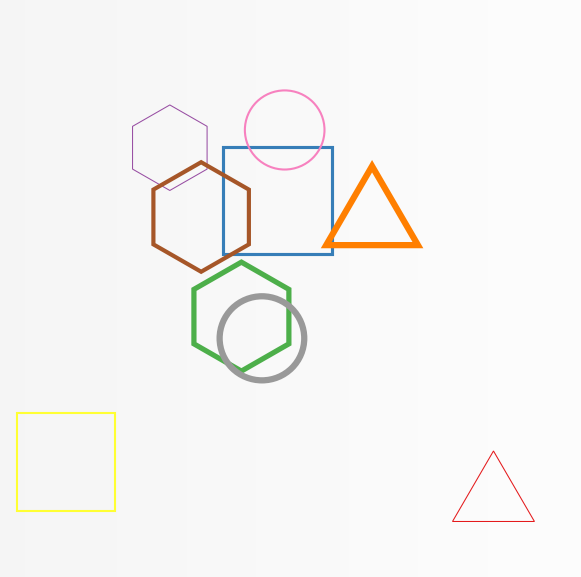[{"shape": "triangle", "thickness": 0.5, "radius": 0.41, "center": [0.849, 0.137]}, {"shape": "square", "thickness": 1.5, "radius": 0.47, "center": [0.477, 0.652]}, {"shape": "hexagon", "thickness": 2.5, "radius": 0.47, "center": [0.415, 0.451]}, {"shape": "hexagon", "thickness": 0.5, "radius": 0.37, "center": [0.292, 0.743]}, {"shape": "triangle", "thickness": 3, "radius": 0.46, "center": [0.64, 0.62]}, {"shape": "square", "thickness": 1, "radius": 0.42, "center": [0.114, 0.2]}, {"shape": "hexagon", "thickness": 2, "radius": 0.47, "center": [0.346, 0.623]}, {"shape": "circle", "thickness": 1, "radius": 0.34, "center": [0.49, 0.774]}, {"shape": "circle", "thickness": 3, "radius": 0.36, "center": [0.451, 0.413]}]